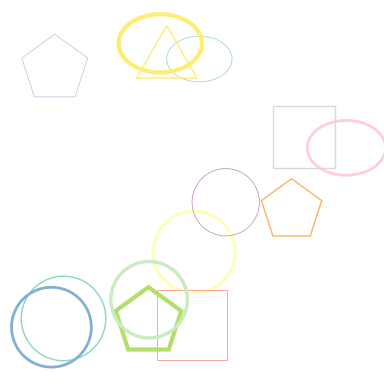[{"shape": "circle", "thickness": 1, "radius": 0.55, "center": [0.165, 0.173]}, {"shape": "oval", "thickness": 0.5, "radius": 0.42, "center": [0.518, 0.847]}, {"shape": "circle", "thickness": 2, "radius": 0.53, "center": [0.504, 0.345]}, {"shape": "pentagon", "thickness": 0.5, "radius": 0.45, "center": [0.142, 0.821]}, {"shape": "square", "thickness": 0.5, "radius": 0.45, "center": [0.499, 0.156]}, {"shape": "circle", "thickness": 2, "radius": 0.52, "center": [0.134, 0.15]}, {"shape": "pentagon", "thickness": 1, "radius": 0.41, "center": [0.757, 0.453]}, {"shape": "pentagon", "thickness": 3, "radius": 0.45, "center": [0.386, 0.165]}, {"shape": "oval", "thickness": 2, "radius": 0.51, "center": [0.9, 0.616]}, {"shape": "square", "thickness": 1, "radius": 0.4, "center": [0.789, 0.645]}, {"shape": "circle", "thickness": 0.5, "radius": 0.44, "center": [0.586, 0.475]}, {"shape": "circle", "thickness": 2.5, "radius": 0.5, "center": [0.387, 0.221]}, {"shape": "oval", "thickness": 3, "radius": 0.54, "center": [0.416, 0.887]}, {"shape": "triangle", "thickness": 1, "radius": 0.45, "center": [0.433, 0.843]}]